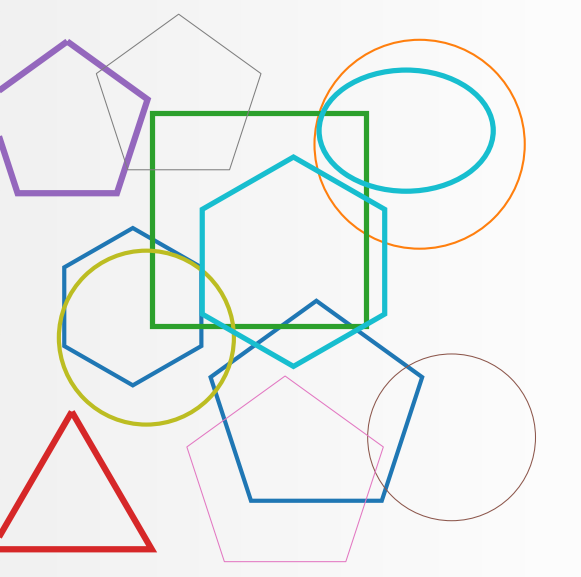[{"shape": "hexagon", "thickness": 2, "radius": 0.68, "center": [0.229, 0.468]}, {"shape": "pentagon", "thickness": 2, "radius": 0.96, "center": [0.544, 0.287]}, {"shape": "circle", "thickness": 1, "radius": 0.9, "center": [0.722, 0.749]}, {"shape": "square", "thickness": 2.5, "radius": 0.92, "center": [0.446, 0.619]}, {"shape": "triangle", "thickness": 3, "radius": 0.79, "center": [0.124, 0.127]}, {"shape": "pentagon", "thickness": 3, "radius": 0.73, "center": [0.116, 0.782]}, {"shape": "circle", "thickness": 0.5, "radius": 0.72, "center": [0.777, 0.242]}, {"shape": "pentagon", "thickness": 0.5, "radius": 0.89, "center": [0.49, 0.17]}, {"shape": "pentagon", "thickness": 0.5, "radius": 0.74, "center": [0.307, 0.826]}, {"shape": "circle", "thickness": 2, "radius": 0.75, "center": [0.252, 0.415]}, {"shape": "hexagon", "thickness": 2.5, "radius": 0.91, "center": [0.505, 0.546]}, {"shape": "oval", "thickness": 2.5, "radius": 0.75, "center": [0.699, 0.773]}]